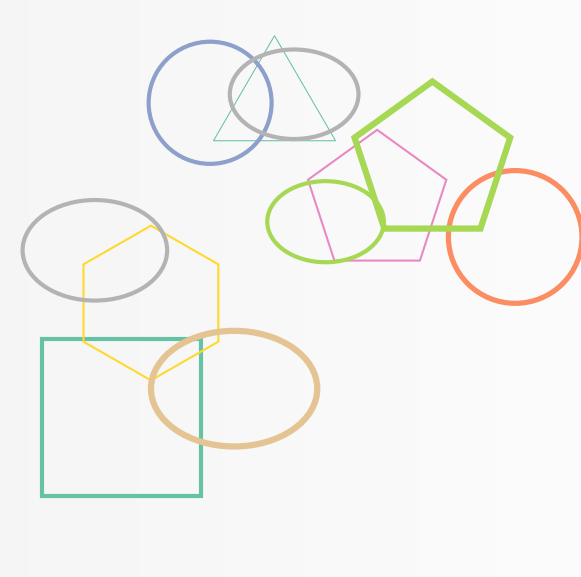[{"shape": "triangle", "thickness": 0.5, "radius": 0.61, "center": [0.472, 0.816]}, {"shape": "square", "thickness": 2, "radius": 0.68, "center": [0.209, 0.276]}, {"shape": "circle", "thickness": 2.5, "radius": 0.57, "center": [0.886, 0.589]}, {"shape": "circle", "thickness": 2, "radius": 0.53, "center": [0.361, 0.821]}, {"shape": "pentagon", "thickness": 1, "radius": 0.63, "center": [0.649, 0.649]}, {"shape": "pentagon", "thickness": 3, "radius": 0.7, "center": [0.744, 0.717]}, {"shape": "oval", "thickness": 2, "radius": 0.5, "center": [0.56, 0.615]}, {"shape": "hexagon", "thickness": 1, "radius": 0.67, "center": [0.26, 0.474]}, {"shape": "oval", "thickness": 3, "radius": 0.72, "center": [0.403, 0.326]}, {"shape": "oval", "thickness": 2, "radius": 0.62, "center": [0.163, 0.566]}, {"shape": "oval", "thickness": 2, "radius": 0.55, "center": [0.506, 0.836]}]